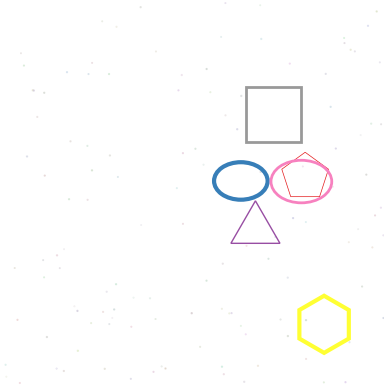[{"shape": "pentagon", "thickness": 0.5, "radius": 0.32, "center": [0.793, 0.541]}, {"shape": "oval", "thickness": 3, "radius": 0.35, "center": [0.626, 0.53]}, {"shape": "triangle", "thickness": 1, "radius": 0.37, "center": [0.663, 0.405]}, {"shape": "hexagon", "thickness": 3, "radius": 0.37, "center": [0.842, 0.158]}, {"shape": "oval", "thickness": 2, "radius": 0.39, "center": [0.783, 0.528]}, {"shape": "square", "thickness": 2, "radius": 0.36, "center": [0.71, 0.704]}]